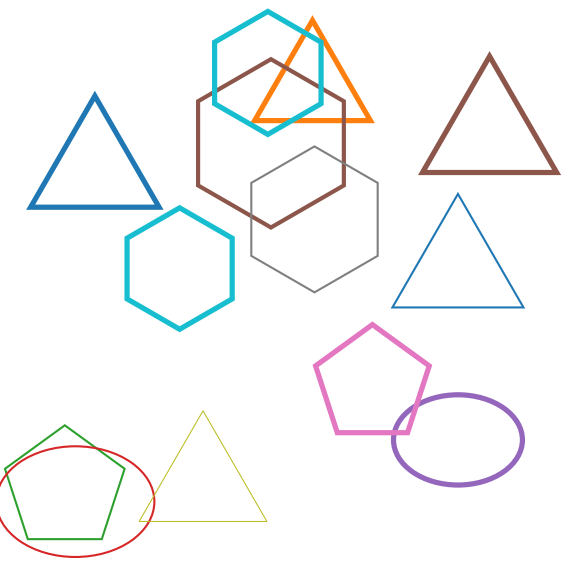[{"shape": "triangle", "thickness": 1, "radius": 0.66, "center": [0.793, 0.532]}, {"shape": "triangle", "thickness": 2.5, "radius": 0.64, "center": [0.164, 0.705]}, {"shape": "triangle", "thickness": 2.5, "radius": 0.58, "center": [0.541, 0.848]}, {"shape": "pentagon", "thickness": 1, "radius": 0.54, "center": [0.112, 0.154]}, {"shape": "oval", "thickness": 1, "radius": 0.68, "center": [0.13, 0.131]}, {"shape": "oval", "thickness": 2.5, "radius": 0.56, "center": [0.793, 0.237]}, {"shape": "triangle", "thickness": 2.5, "radius": 0.67, "center": [0.848, 0.767]}, {"shape": "hexagon", "thickness": 2, "radius": 0.73, "center": [0.469, 0.751]}, {"shape": "pentagon", "thickness": 2.5, "radius": 0.52, "center": [0.645, 0.334]}, {"shape": "hexagon", "thickness": 1, "radius": 0.63, "center": [0.545, 0.619]}, {"shape": "triangle", "thickness": 0.5, "radius": 0.64, "center": [0.352, 0.16]}, {"shape": "hexagon", "thickness": 2.5, "radius": 0.53, "center": [0.464, 0.873]}, {"shape": "hexagon", "thickness": 2.5, "radius": 0.53, "center": [0.311, 0.534]}]